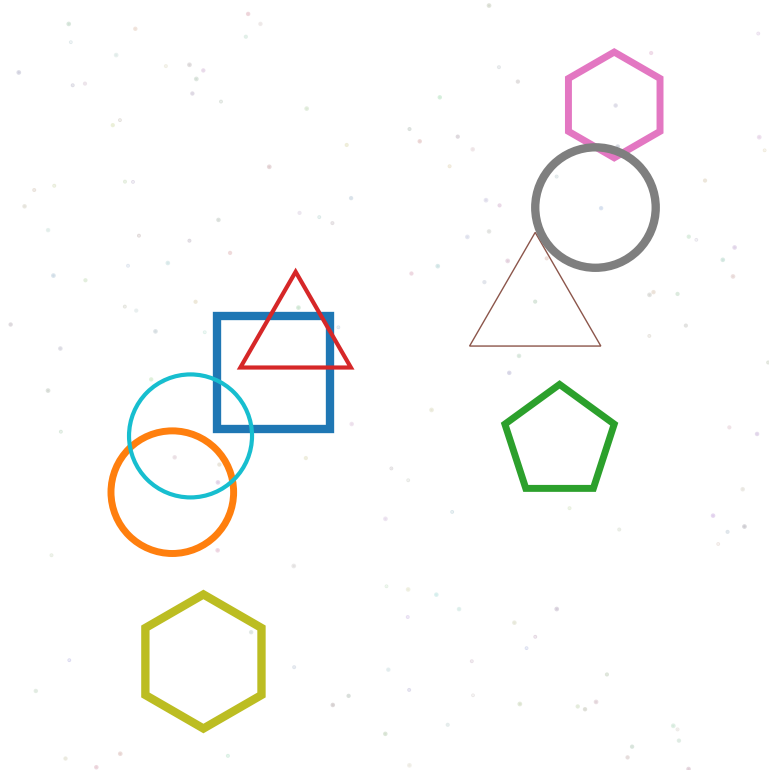[{"shape": "square", "thickness": 3, "radius": 0.37, "center": [0.355, 0.516]}, {"shape": "circle", "thickness": 2.5, "radius": 0.4, "center": [0.224, 0.361]}, {"shape": "pentagon", "thickness": 2.5, "radius": 0.37, "center": [0.727, 0.426]}, {"shape": "triangle", "thickness": 1.5, "radius": 0.41, "center": [0.384, 0.564]}, {"shape": "triangle", "thickness": 0.5, "radius": 0.49, "center": [0.695, 0.6]}, {"shape": "hexagon", "thickness": 2.5, "radius": 0.34, "center": [0.798, 0.864]}, {"shape": "circle", "thickness": 3, "radius": 0.39, "center": [0.773, 0.73]}, {"shape": "hexagon", "thickness": 3, "radius": 0.44, "center": [0.264, 0.141]}, {"shape": "circle", "thickness": 1.5, "radius": 0.4, "center": [0.247, 0.434]}]